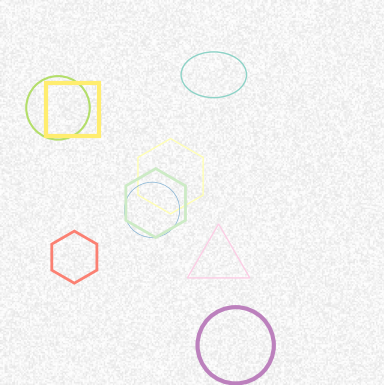[{"shape": "oval", "thickness": 1, "radius": 0.42, "center": [0.555, 0.806]}, {"shape": "hexagon", "thickness": 1, "radius": 0.49, "center": [0.443, 0.542]}, {"shape": "hexagon", "thickness": 2, "radius": 0.34, "center": [0.193, 0.332]}, {"shape": "circle", "thickness": 0.5, "radius": 0.36, "center": [0.395, 0.455]}, {"shape": "circle", "thickness": 1.5, "radius": 0.41, "center": [0.151, 0.72]}, {"shape": "triangle", "thickness": 1, "radius": 0.47, "center": [0.568, 0.325]}, {"shape": "circle", "thickness": 3, "radius": 0.5, "center": [0.612, 0.103]}, {"shape": "hexagon", "thickness": 2, "radius": 0.45, "center": [0.404, 0.473]}, {"shape": "square", "thickness": 3, "radius": 0.35, "center": [0.188, 0.716]}]